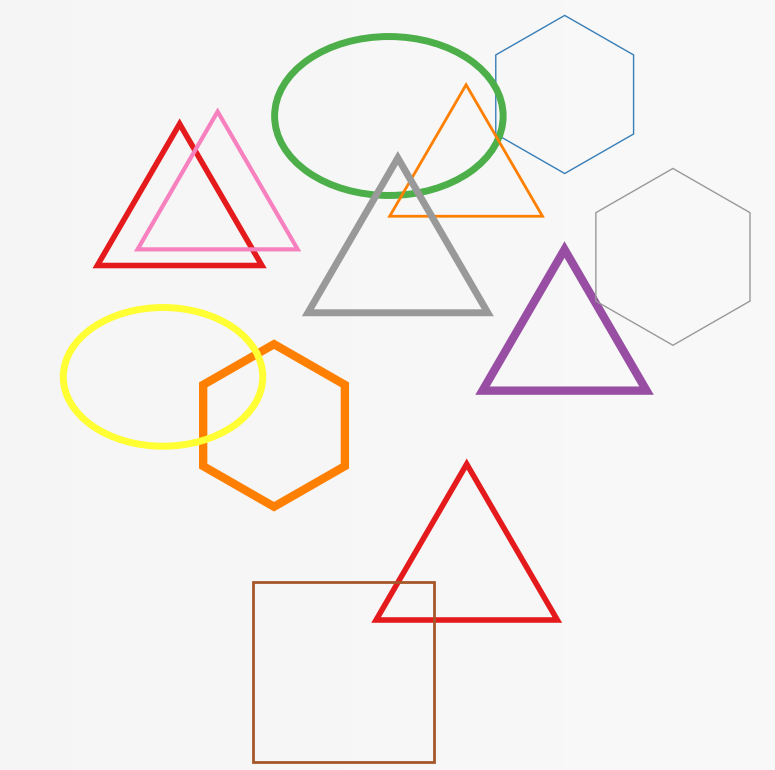[{"shape": "triangle", "thickness": 2, "radius": 0.61, "center": [0.232, 0.716]}, {"shape": "triangle", "thickness": 2, "radius": 0.68, "center": [0.602, 0.262]}, {"shape": "hexagon", "thickness": 0.5, "radius": 0.51, "center": [0.729, 0.877]}, {"shape": "oval", "thickness": 2.5, "radius": 0.74, "center": [0.502, 0.849]}, {"shape": "triangle", "thickness": 3, "radius": 0.61, "center": [0.728, 0.554]}, {"shape": "hexagon", "thickness": 3, "radius": 0.53, "center": [0.354, 0.447]}, {"shape": "triangle", "thickness": 1, "radius": 0.57, "center": [0.601, 0.776]}, {"shape": "oval", "thickness": 2.5, "radius": 0.64, "center": [0.21, 0.511]}, {"shape": "square", "thickness": 1, "radius": 0.58, "center": [0.444, 0.127]}, {"shape": "triangle", "thickness": 1.5, "radius": 0.6, "center": [0.281, 0.736]}, {"shape": "triangle", "thickness": 2.5, "radius": 0.67, "center": [0.513, 0.661]}, {"shape": "hexagon", "thickness": 0.5, "radius": 0.57, "center": [0.868, 0.666]}]